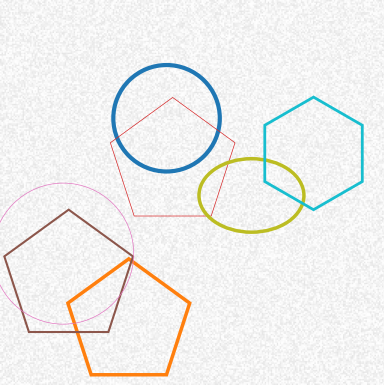[{"shape": "circle", "thickness": 3, "radius": 0.69, "center": [0.433, 0.693]}, {"shape": "pentagon", "thickness": 2.5, "radius": 0.83, "center": [0.335, 0.161]}, {"shape": "pentagon", "thickness": 0.5, "radius": 0.85, "center": [0.449, 0.577]}, {"shape": "pentagon", "thickness": 1.5, "radius": 0.88, "center": [0.178, 0.28]}, {"shape": "circle", "thickness": 0.5, "radius": 0.92, "center": [0.164, 0.341]}, {"shape": "oval", "thickness": 2.5, "radius": 0.68, "center": [0.653, 0.492]}, {"shape": "hexagon", "thickness": 2, "radius": 0.73, "center": [0.814, 0.602]}]